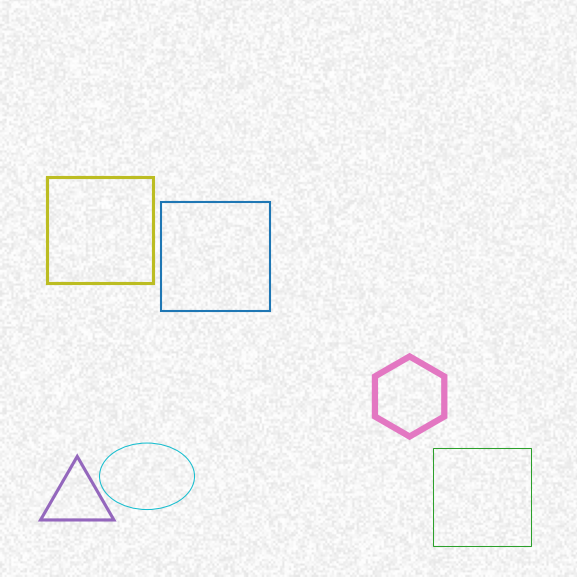[{"shape": "square", "thickness": 1, "radius": 0.47, "center": [0.373, 0.555]}, {"shape": "square", "thickness": 0.5, "radius": 0.42, "center": [0.834, 0.139]}, {"shape": "triangle", "thickness": 1.5, "radius": 0.37, "center": [0.134, 0.135]}, {"shape": "hexagon", "thickness": 3, "radius": 0.35, "center": [0.709, 0.313]}, {"shape": "square", "thickness": 1.5, "radius": 0.46, "center": [0.174, 0.601]}, {"shape": "oval", "thickness": 0.5, "radius": 0.41, "center": [0.255, 0.174]}]